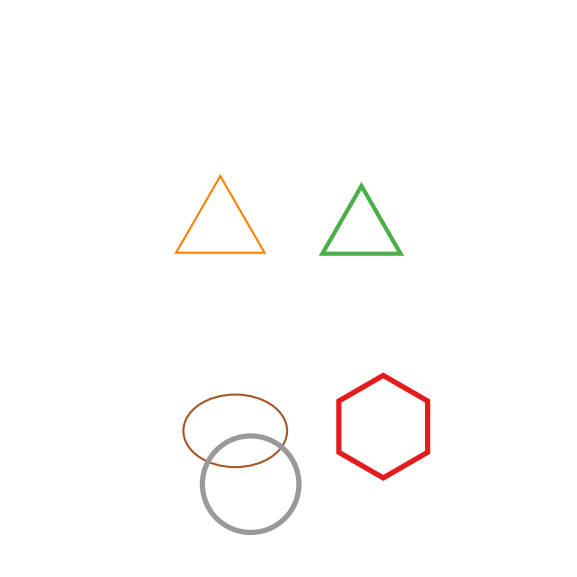[{"shape": "hexagon", "thickness": 2.5, "radius": 0.44, "center": [0.664, 0.26]}, {"shape": "triangle", "thickness": 2, "radius": 0.39, "center": [0.626, 0.599]}, {"shape": "triangle", "thickness": 1, "radius": 0.44, "center": [0.381, 0.606]}, {"shape": "oval", "thickness": 1, "radius": 0.45, "center": [0.407, 0.253]}, {"shape": "circle", "thickness": 2.5, "radius": 0.42, "center": [0.434, 0.161]}]